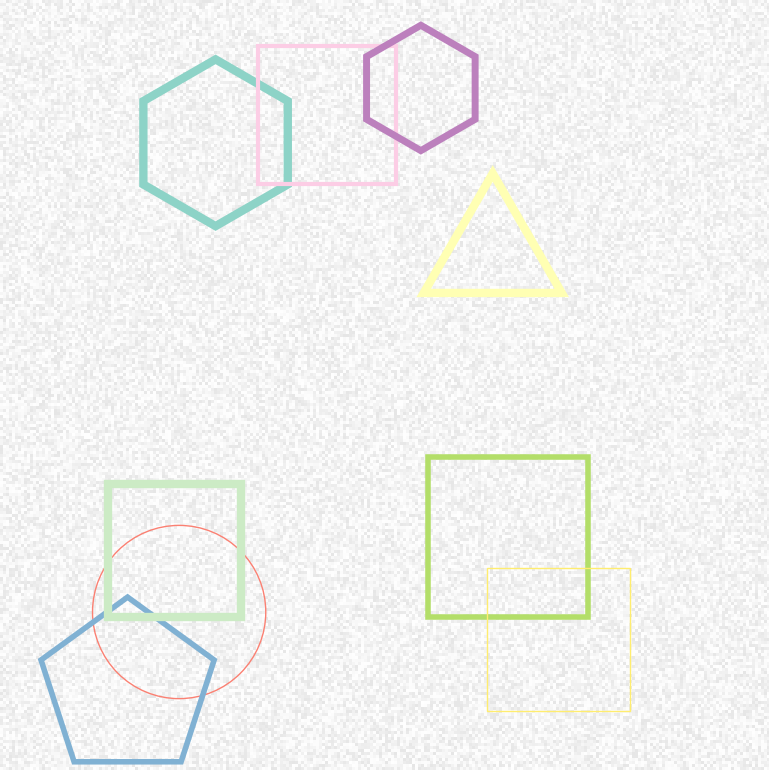[{"shape": "hexagon", "thickness": 3, "radius": 0.54, "center": [0.28, 0.815]}, {"shape": "triangle", "thickness": 3, "radius": 0.52, "center": [0.64, 0.671]}, {"shape": "circle", "thickness": 0.5, "radius": 0.56, "center": [0.233, 0.205]}, {"shape": "pentagon", "thickness": 2, "radius": 0.59, "center": [0.166, 0.106]}, {"shape": "square", "thickness": 2, "radius": 0.52, "center": [0.659, 0.303]}, {"shape": "square", "thickness": 1.5, "radius": 0.45, "center": [0.424, 0.851]}, {"shape": "hexagon", "thickness": 2.5, "radius": 0.41, "center": [0.547, 0.886]}, {"shape": "square", "thickness": 3, "radius": 0.43, "center": [0.227, 0.286]}, {"shape": "square", "thickness": 0.5, "radius": 0.46, "center": [0.725, 0.169]}]